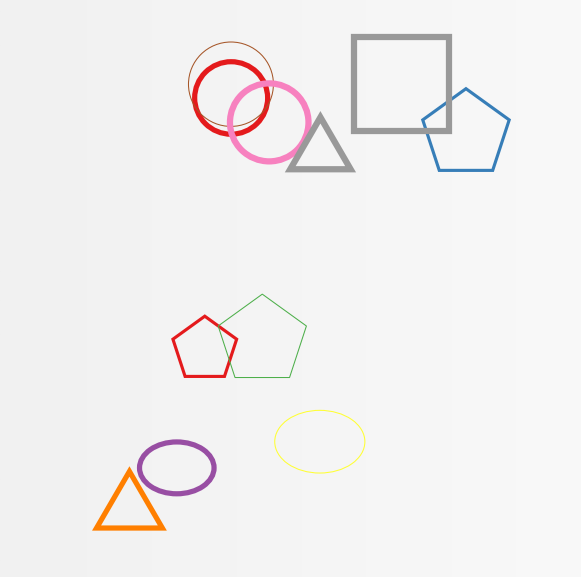[{"shape": "pentagon", "thickness": 1.5, "radius": 0.29, "center": [0.352, 0.394]}, {"shape": "circle", "thickness": 2.5, "radius": 0.31, "center": [0.398, 0.829]}, {"shape": "pentagon", "thickness": 1.5, "radius": 0.39, "center": [0.802, 0.767]}, {"shape": "pentagon", "thickness": 0.5, "radius": 0.4, "center": [0.451, 0.41]}, {"shape": "oval", "thickness": 2.5, "radius": 0.32, "center": [0.304, 0.189]}, {"shape": "triangle", "thickness": 2.5, "radius": 0.33, "center": [0.223, 0.117]}, {"shape": "oval", "thickness": 0.5, "radius": 0.39, "center": [0.55, 0.234]}, {"shape": "circle", "thickness": 0.5, "radius": 0.37, "center": [0.397, 0.853]}, {"shape": "circle", "thickness": 3, "radius": 0.34, "center": [0.463, 0.787]}, {"shape": "triangle", "thickness": 3, "radius": 0.3, "center": [0.551, 0.736]}, {"shape": "square", "thickness": 3, "radius": 0.41, "center": [0.691, 0.853]}]